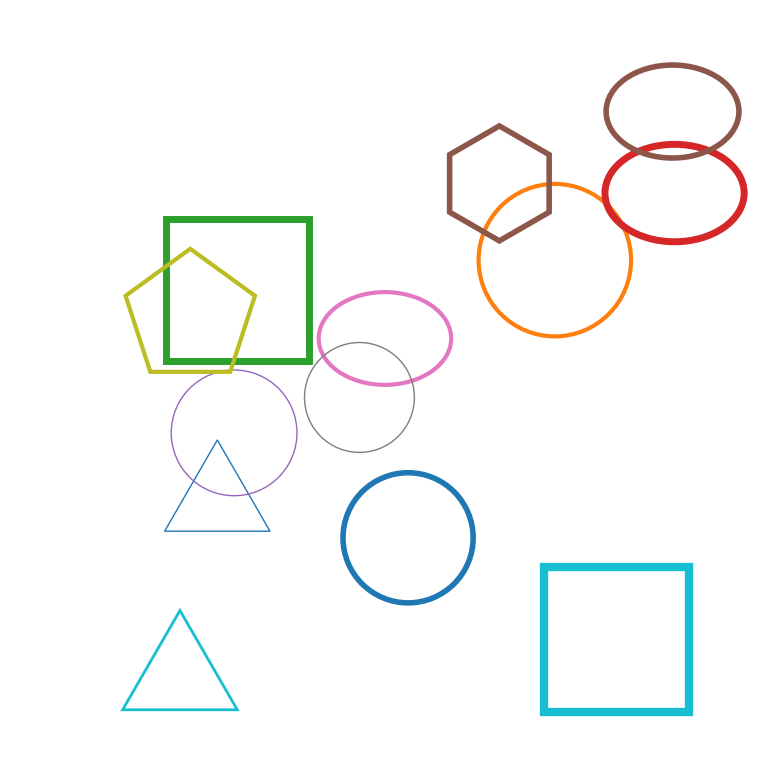[{"shape": "circle", "thickness": 2, "radius": 0.42, "center": [0.53, 0.302]}, {"shape": "triangle", "thickness": 0.5, "radius": 0.4, "center": [0.282, 0.35]}, {"shape": "circle", "thickness": 1.5, "radius": 0.5, "center": [0.721, 0.662]}, {"shape": "square", "thickness": 2.5, "radius": 0.46, "center": [0.308, 0.623]}, {"shape": "oval", "thickness": 2.5, "radius": 0.45, "center": [0.876, 0.749]}, {"shape": "circle", "thickness": 0.5, "radius": 0.41, "center": [0.304, 0.438]}, {"shape": "oval", "thickness": 2, "radius": 0.43, "center": [0.873, 0.855]}, {"shape": "hexagon", "thickness": 2, "radius": 0.37, "center": [0.649, 0.762]}, {"shape": "oval", "thickness": 1.5, "radius": 0.43, "center": [0.5, 0.56]}, {"shape": "circle", "thickness": 0.5, "radius": 0.36, "center": [0.467, 0.484]}, {"shape": "pentagon", "thickness": 1.5, "radius": 0.44, "center": [0.247, 0.589]}, {"shape": "square", "thickness": 3, "radius": 0.47, "center": [0.8, 0.17]}, {"shape": "triangle", "thickness": 1, "radius": 0.43, "center": [0.234, 0.121]}]